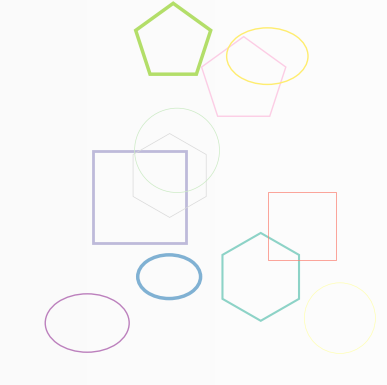[{"shape": "hexagon", "thickness": 1.5, "radius": 0.57, "center": [0.673, 0.281]}, {"shape": "circle", "thickness": 0.5, "radius": 0.46, "center": [0.877, 0.174]}, {"shape": "square", "thickness": 2, "radius": 0.6, "center": [0.36, 0.487]}, {"shape": "square", "thickness": 0.5, "radius": 0.44, "center": [0.779, 0.414]}, {"shape": "oval", "thickness": 2.5, "radius": 0.41, "center": [0.437, 0.281]}, {"shape": "pentagon", "thickness": 2.5, "radius": 0.51, "center": [0.447, 0.89]}, {"shape": "pentagon", "thickness": 1, "radius": 0.57, "center": [0.629, 0.791]}, {"shape": "hexagon", "thickness": 0.5, "radius": 0.54, "center": [0.438, 0.544]}, {"shape": "oval", "thickness": 1, "radius": 0.54, "center": [0.225, 0.161]}, {"shape": "circle", "thickness": 0.5, "radius": 0.55, "center": [0.457, 0.609]}, {"shape": "oval", "thickness": 1, "radius": 0.52, "center": [0.69, 0.854]}]